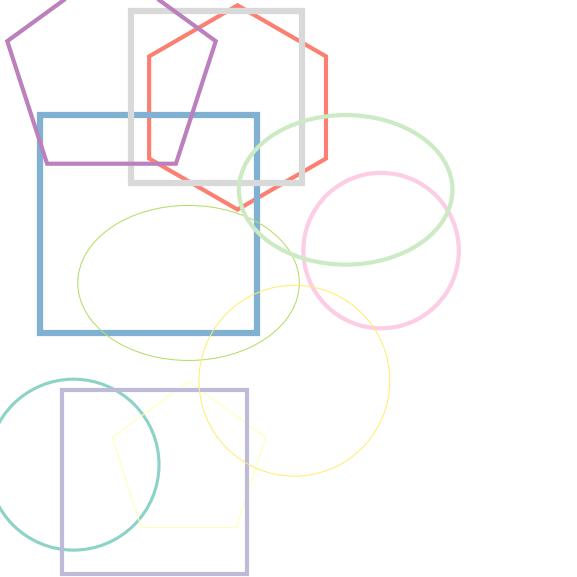[{"shape": "circle", "thickness": 1.5, "radius": 0.74, "center": [0.127, 0.195]}, {"shape": "pentagon", "thickness": 0.5, "radius": 0.7, "center": [0.327, 0.199]}, {"shape": "square", "thickness": 2, "radius": 0.8, "center": [0.267, 0.164]}, {"shape": "hexagon", "thickness": 2, "radius": 0.88, "center": [0.411, 0.813]}, {"shape": "square", "thickness": 3, "radius": 0.94, "center": [0.257, 0.612]}, {"shape": "oval", "thickness": 0.5, "radius": 0.96, "center": [0.326, 0.509]}, {"shape": "circle", "thickness": 2, "radius": 0.67, "center": [0.66, 0.565]}, {"shape": "square", "thickness": 3, "radius": 0.74, "center": [0.375, 0.832]}, {"shape": "pentagon", "thickness": 2, "radius": 0.95, "center": [0.193, 0.869]}, {"shape": "oval", "thickness": 2, "radius": 0.92, "center": [0.599, 0.67]}, {"shape": "circle", "thickness": 0.5, "radius": 0.83, "center": [0.51, 0.34]}]